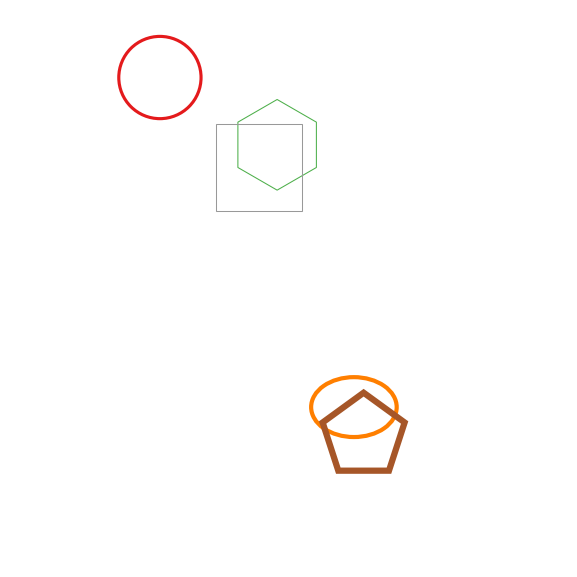[{"shape": "circle", "thickness": 1.5, "radius": 0.36, "center": [0.277, 0.865]}, {"shape": "hexagon", "thickness": 0.5, "radius": 0.39, "center": [0.48, 0.748]}, {"shape": "oval", "thickness": 2, "radius": 0.37, "center": [0.613, 0.294]}, {"shape": "pentagon", "thickness": 3, "radius": 0.37, "center": [0.63, 0.244]}, {"shape": "square", "thickness": 0.5, "radius": 0.37, "center": [0.449, 0.709]}]